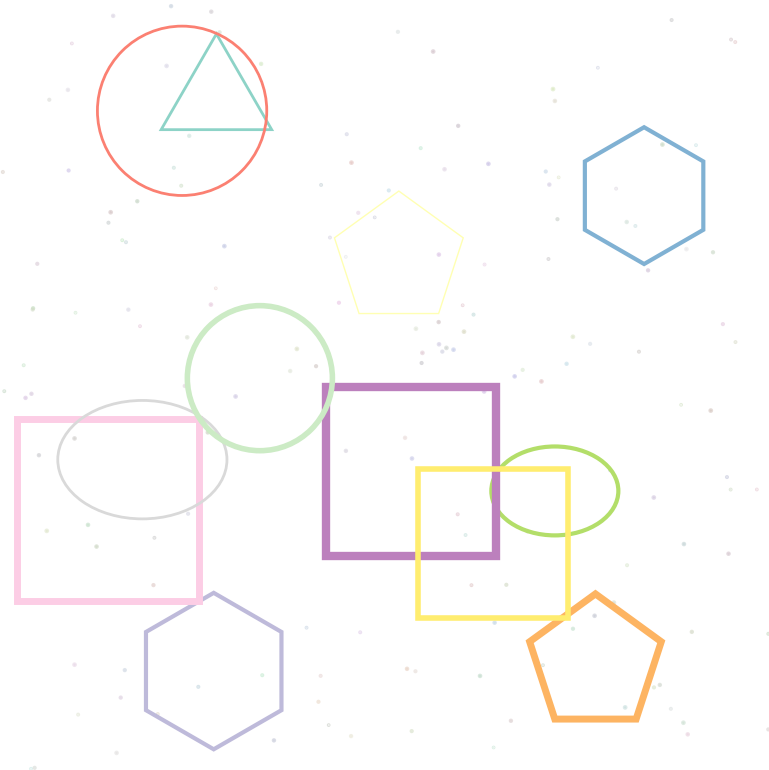[{"shape": "triangle", "thickness": 1, "radius": 0.41, "center": [0.281, 0.873]}, {"shape": "pentagon", "thickness": 0.5, "radius": 0.44, "center": [0.518, 0.664]}, {"shape": "hexagon", "thickness": 1.5, "radius": 0.51, "center": [0.278, 0.128]}, {"shape": "circle", "thickness": 1, "radius": 0.55, "center": [0.236, 0.856]}, {"shape": "hexagon", "thickness": 1.5, "radius": 0.44, "center": [0.836, 0.746]}, {"shape": "pentagon", "thickness": 2.5, "radius": 0.45, "center": [0.773, 0.139]}, {"shape": "oval", "thickness": 1.5, "radius": 0.41, "center": [0.721, 0.362]}, {"shape": "square", "thickness": 2.5, "radius": 0.59, "center": [0.141, 0.337]}, {"shape": "oval", "thickness": 1, "radius": 0.55, "center": [0.185, 0.403]}, {"shape": "square", "thickness": 3, "radius": 0.55, "center": [0.534, 0.388]}, {"shape": "circle", "thickness": 2, "radius": 0.47, "center": [0.337, 0.509]}, {"shape": "square", "thickness": 2, "radius": 0.49, "center": [0.64, 0.294]}]